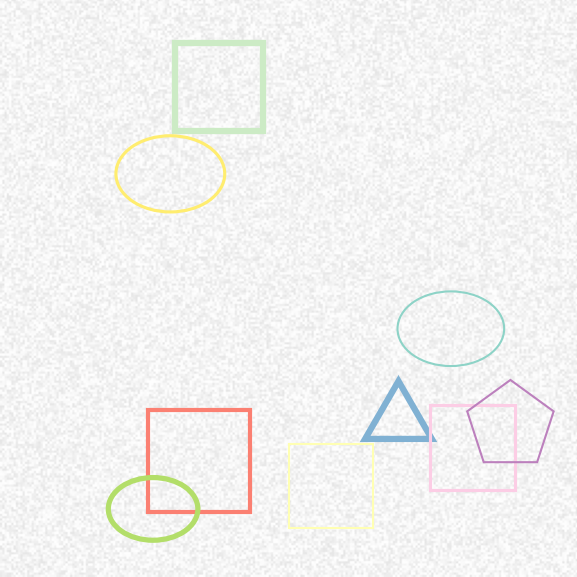[{"shape": "oval", "thickness": 1, "radius": 0.46, "center": [0.781, 0.43]}, {"shape": "square", "thickness": 1, "radius": 0.36, "center": [0.573, 0.158]}, {"shape": "square", "thickness": 2, "radius": 0.44, "center": [0.344, 0.201]}, {"shape": "triangle", "thickness": 3, "radius": 0.33, "center": [0.69, 0.272]}, {"shape": "oval", "thickness": 2.5, "radius": 0.39, "center": [0.265, 0.118]}, {"shape": "square", "thickness": 1.5, "radius": 0.37, "center": [0.818, 0.224]}, {"shape": "pentagon", "thickness": 1, "radius": 0.39, "center": [0.884, 0.262]}, {"shape": "square", "thickness": 3, "radius": 0.38, "center": [0.379, 0.848]}, {"shape": "oval", "thickness": 1.5, "radius": 0.47, "center": [0.295, 0.698]}]